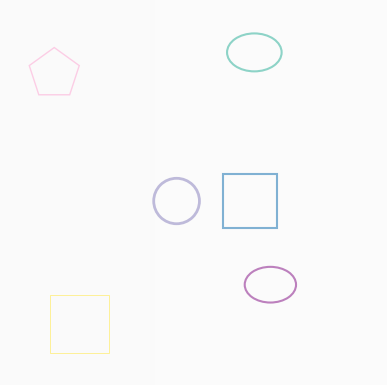[{"shape": "oval", "thickness": 1.5, "radius": 0.35, "center": [0.656, 0.864]}, {"shape": "circle", "thickness": 2, "radius": 0.3, "center": [0.456, 0.478]}, {"shape": "square", "thickness": 1.5, "radius": 0.35, "center": [0.645, 0.477]}, {"shape": "pentagon", "thickness": 1, "radius": 0.34, "center": [0.14, 0.809]}, {"shape": "oval", "thickness": 1.5, "radius": 0.33, "center": [0.698, 0.261]}, {"shape": "square", "thickness": 0.5, "radius": 0.38, "center": [0.205, 0.159]}]